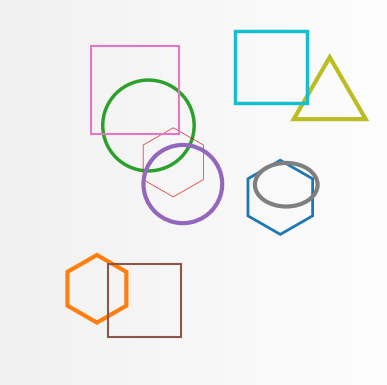[{"shape": "hexagon", "thickness": 2, "radius": 0.48, "center": [0.723, 0.488]}, {"shape": "hexagon", "thickness": 3, "radius": 0.44, "center": [0.25, 0.25]}, {"shape": "circle", "thickness": 2.5, "radius": 0.59, "center": [0.383, 0.674]}, {"shape": "hexagon", "thickness": 0.5, "radius": 0.45, "center": [0.447, 0.578]}, {"shape": "circle", "thickness": 3, "radius": 0.51, "center": [0.472, 0.522]}, {"shape": "square", "thickness": 1.5, "radius": 0.47, "center": [0.372, 0.219]}, {"shape": "square", "thickness": 1.5, "radius": 0.57, "center": [0.349, 0.766]}, {"shape": "oval", "thickness": 3, "radius": 0.4, "center": [0.739, 0.52]}, {"shape": "triangle", "thickness": 3, "radius": 0.54, "center": [0.851, 0.744]}, {"shape": "square", "thickness": 2.5, "radius": 0.47, "center": [0.699, 0.827]}]